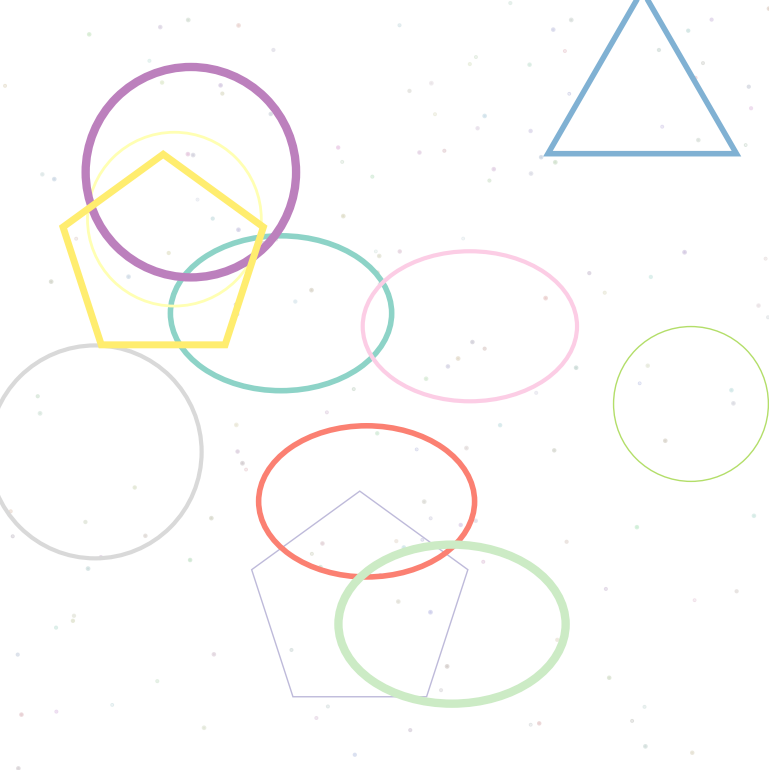[{"shape": "oval", "thickness": 2, "radius": 0.72, "center": [0.365, 0.593]}, {"shape": "circle", "thickness": 1, "radius": 0.56, "center": [0.226, 0.715]}, {"shape": "pentagon", "thickness": 0.5, "radius": 0.74, "center": [0.467, 0.215]}, {"shape": "oval", "thickness": 2, "radius": 0.7, "center": [0.476, 0.349]}, {"shape": "triangle", "thickness": 2, "radius": 0.71, "center": [0.834, 0.871]}, {"shape": "circle", "thickness": 0.5, "radius": 0.5, "center": [0.897, 0.475]}, {"shape": "oval", "thickness": 1.5, "radius": 0.7, "center": [0.61, 0.576]}, {"shape": "circle", "thickness": 1.5, "radius": 0.69, "center": [0.124, 0.413]}, {"shape": "circle", "thickness": 3, "radius": 0.68, "center": [0.248, 0.776]}, {"shape": "oval", "thickness": 3, "radius": 0.74, "center": [0.587, 0.189]}, {"shape": "pentagon", "thickness": 2.5, "radius": 0.68, "center": [0.212, 0.663]}]